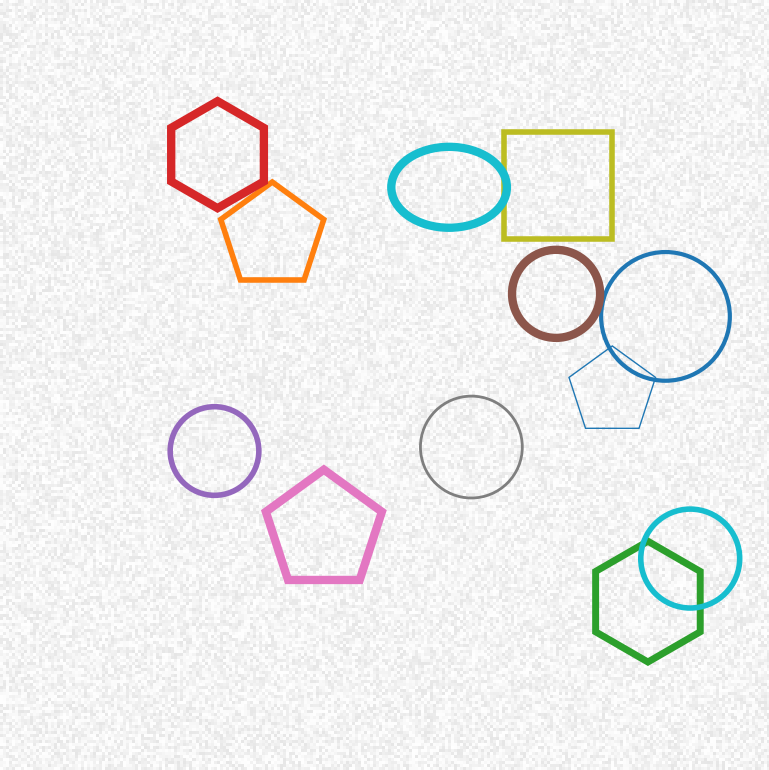[{"shape": "circle", "thickness": 1.5, "radius": 0.42, "center": [0.864, 0.589]}, {"shape": "pentagon", "thickness": 0.5, "radius": 0.3, "center": [0.795, 0.492]}, {"shape": "pentagon", "thickness": 2, "radius": 0.35, "center": [0.354, 0.693]}, {"shape": "hexagon", "thickness": 2.5, "radius": 0.39, "center": [0.841, 0.219]}, {"shape": "hexagon", "thickness": 3, "radius": 0.35, "center": [0.283, 0.799]}, {"shape": "circle", "thickness": 2, "radius": 0.29, "center": [0.279, 0.414]}, {"shape": "circle", "thickness": 3, "radius": 0.29, "center": [0.722, 0.618]}, {"shape": "pentagon", "thickness": 3, "radius": 0.4, "center": [0.421, 0.311]}, {"shape": "circle", "thickness": 1, "radius": 0.33, "center": [0.612, 0.419]}, {"shape": "square", "thickness": 2, "radius": 0.35, "center": [0.725, 0.759]}, {"shape": "circle", "thickness": 2, "radius": 0.32, "center": [0.896, 0.275]}, {"shape": "oval", "thickness": 3, "radius": 0.38, "center": [0.583, 0.757]}]